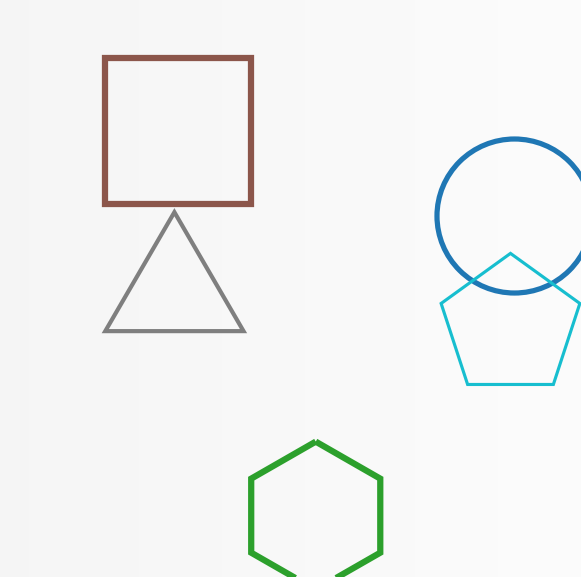[{"shape": "circle", "thickness": 2.5, "radius": 0.67, "center": [0.885, 0.625]}, {"shape": "hexagon", "thickness": 3, "radius": 0.64, "center": [0.543, 0.106]}, {"shape": "square", "thickness": 3, "radius": 0.63, "center": [0.307, 0.773]}, {"shape": "triangle", "thickness": 2, "radius": 0.69, "center": [0.3, 0.494]}, {"shape": "pentagon", "thickness": 1.5, "radius": 0.63, "center": [0.878, 0.435]}]